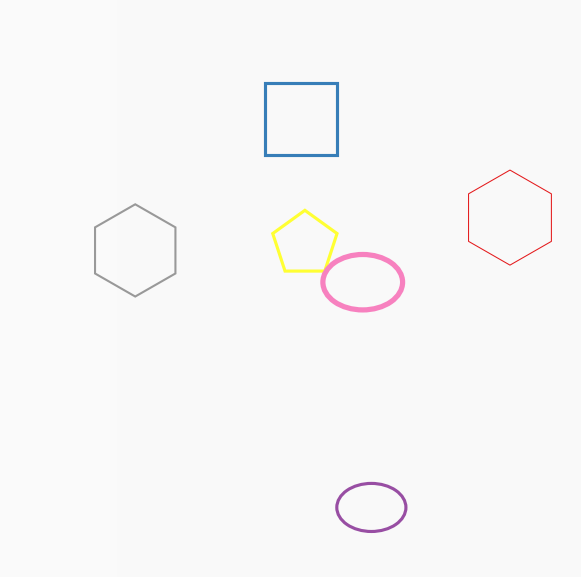[{"shape": "hexagon", "thickness": 0.5, "radius": 0.41, "center": [0.877, 0.622]}, {"shape": "square", "thickness": 1.5, "radius": 0.31, "center": [0.517, 0.794]}, {"shape": "oval", "thickness": 1.5, "radius": 0.3, "center": [0.639, 0.12]}, {"shape": "pentagon", "thickness": 1.5, "radius": 0.29, "center": [0.525, 0.577]}, {"shape": "oval", "thickness": 2.5, "radius": 0.34, "center": [0.624, 0.51]}, {"shape": "hexagon", "thickness": 1, "radius": 0.4, "center": [0.233, 0.566]}]